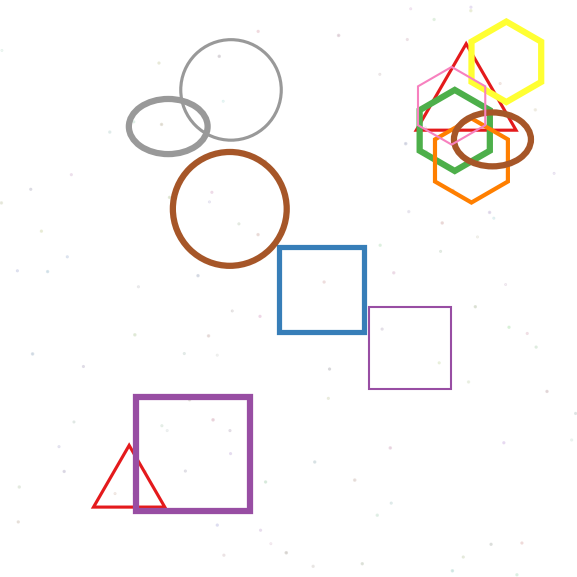[{"shape": "triangle", "thickness": 1.5, "radius": 0.36, "center": [0.224, 0.157]}, {"shape": "triangle", "thickness": 1.5, "radius": 0.5, "center": [0.807, 0.824]}, {"shape": "square", "thickness": 2.5, "radius": 0.37, "center": [0.557, 0.498]}, {"shape": "hexagon", "thickness": 3, "radius": 0.35, "center": [0.787, 0.773]}, {"shape": "square", "thickness": 3, "radius": 0.49, "center": [0.334, 0.213]}, {"shape": "square", "thickness": 1, "radius": 0.36, "center": [0.71, 0.397]}, {"shape": "hexagon", "thickness": 2, "radius": 0.36, "center": [0.816, 0.721]}, {"shape": "hexagon", "thickness": 3, "radius": 0.35, "center": [0.877, 0.892]}, {"shape": "oval", "thickness": 3, "radius": 0.33, "center": [0.853, 0.758]}, {"shape": "circle", "thickness": 3, "radius": 0.49, "center": [0.398, 0.637]}, {"shape": "hexagon", "thickness": 1, "radius": 0.34, "center": [0.782, 0.816]}, {"shape": "circle", "thickness": 1.5, "radius": 0.44, "center": [0.4, 0.843]}, {"shape": "oval", "thickness": 3, "radius": 0.34, "center": [0.291, 0.78]}]